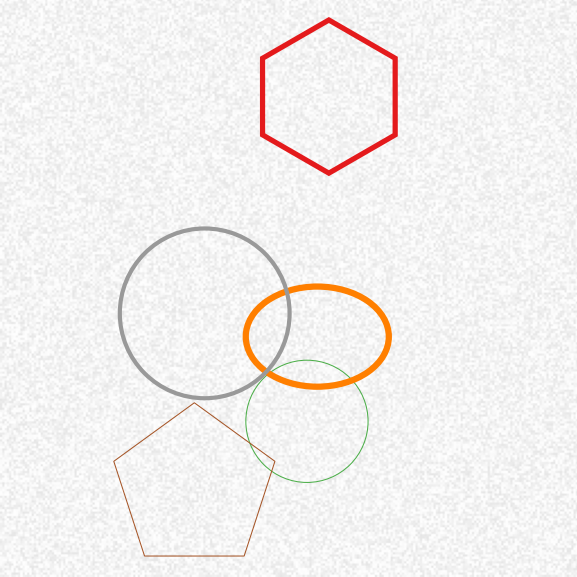[{"shape": "hexagon", "thickness": 2.5, "radius": 0.66, "center": [0.569, 0.832]}, {"shape": "circle", "thickness": 0.5, "radius": 0.53, "center": [0.532, 0.27]}, {"shape": "oval", "thickness": 3, "radius": 0.62, "center": [0.549, 0.416]}, {"shape": "pentagon", "thickness": 0.5, "radius": 0.73, "center": [0.337, 0.155]}, {"shape": "circle", "thickness": 2, "radius": 0.73, "center": [0.354, 0.457]}]